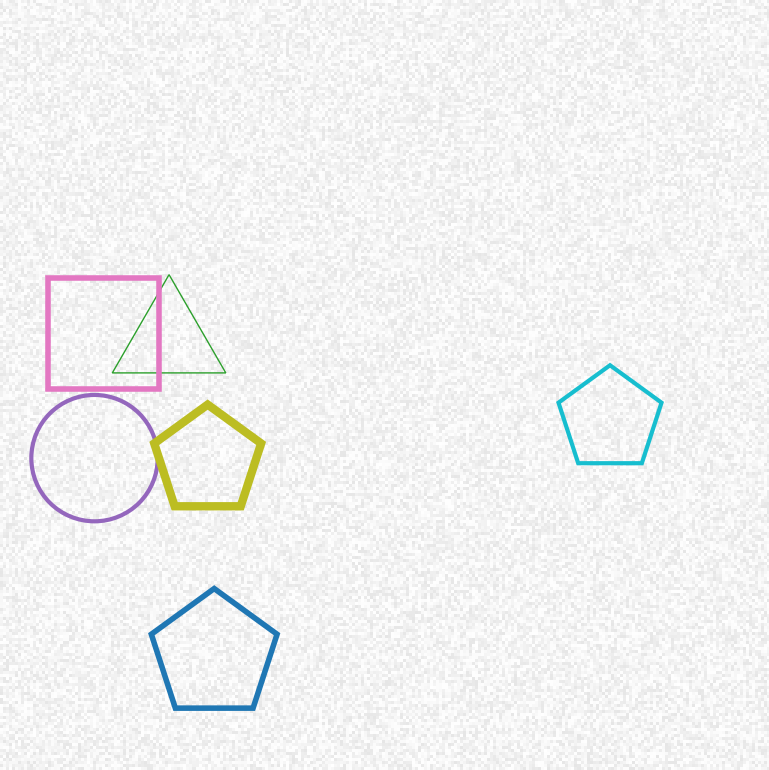[{"shape": "pentagon", "thickness": 2, "radius": 0.43, "center": [0.278, 0.15]}, {"shape": "triangle", "thickness": 0.5, "radius": 0.43, "center": [0.22, 0.558]}, {"shape": "circle", "thickness": 1.5, "radius": 0.41, "center": [0.123, 0.405]}, {"shape": "square", "thickness": 2, "radius": 0.36, "center": [0.134, 0.567]}, {"shape": "pentagon", "thickness": 3, "radius": 0.36, "center": [0.27, 0.402]}, {"shape": "pentagon", "thickness": 1.5, "radius": 0.35, "center": [0.792, 0.455]}]